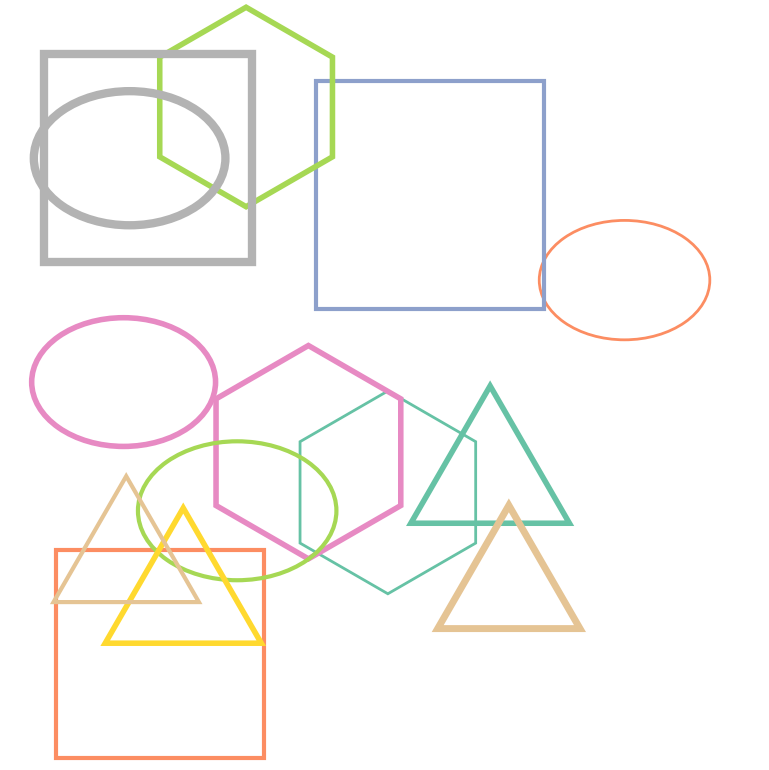[{"shape": "hexagon", "thickness": 1, "radius": 0.66, "center": [0.504, 0.361]}, {"shape": "triangle", "thickness": 2, "radius": 0.59, "center": [0.637, 0.38]}, {"shape": "square", "thickness": 1.5, "radius": 0.67, "center": [0.208, 0.151]}, {"shape": "oval", "thickness": 1, "radius": 0.55, "center": [0.811, 0.636]}, {"shape": "square", "thickness": 1.5, "radius": 0.74, "center": [0.559, 0.747]}, {"shape": "oval", "thickness": 2, "radius": 0.6, "center": [0.161, 0.504]}, {"shape": "hexagon", "thickness": 2, "radius": 0.69, "center": [0.401, 0.413]}, {"shape": "oval", "thickness": 1.5, "radius": 0.64, "center": [0.308, 0.337]}, {"shape": "hexagon", "thickness": 2, "radius": 0.65, "center": [0.32, 0.861]}, {"shape": "triangle", "thickness": 2, "radius": 0.59, "center": [0.238, 0.223]}, {"shape": "triangle", "thickness": 1.5, "radius": 0.54, "center": [0.164, 0.273]}, {"shape": "triangle", "thickness": 2.5, "radius": 0.53, "center": [0.661, 0.237]}, {"shape": "square", "thickness": 3, "radius": 0.68, "center": [0.192, 0.795]}, {"shape": "oval", "thickness": 3, "radius": 0.62, "center": [0.168, 0.795]}]